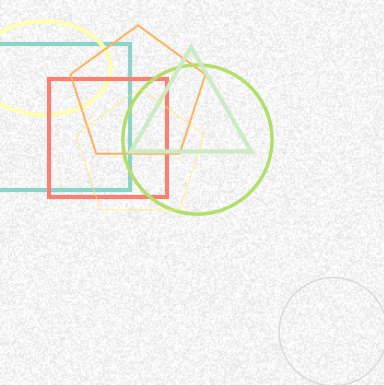[{"shape": "square", "thickness": 3, "radius": 0.95, "center": [0.148, 0.695]}, {"shape": "oval", "thickness": 3, "radius": 0.87, "center": [0.114, 0.823]}, {"shape": "square", "thickness": 3, "radius": 0.77, "center": [0.28, 0.642]}, {"shape": "pentagon", "thickness": 1.5, "radius": 0.92, "center": [0.358, 0.75]}, {"shape": "circle", "thickness": 2.5, "radius": 0.97, "center": [0.513, 0.638]}, {"shape": "circle", "thickness": 1, "radius": 0.7, "center": [0.866, 0.138]}, {"shape": "triangle", "thickness": 3, "radius": 0.9, "center": [0.496, 0.697]}, {"shape": "pentagon", "thickness": 0.5, "radius": 0.87, "center": [0.363, 0.597]}]